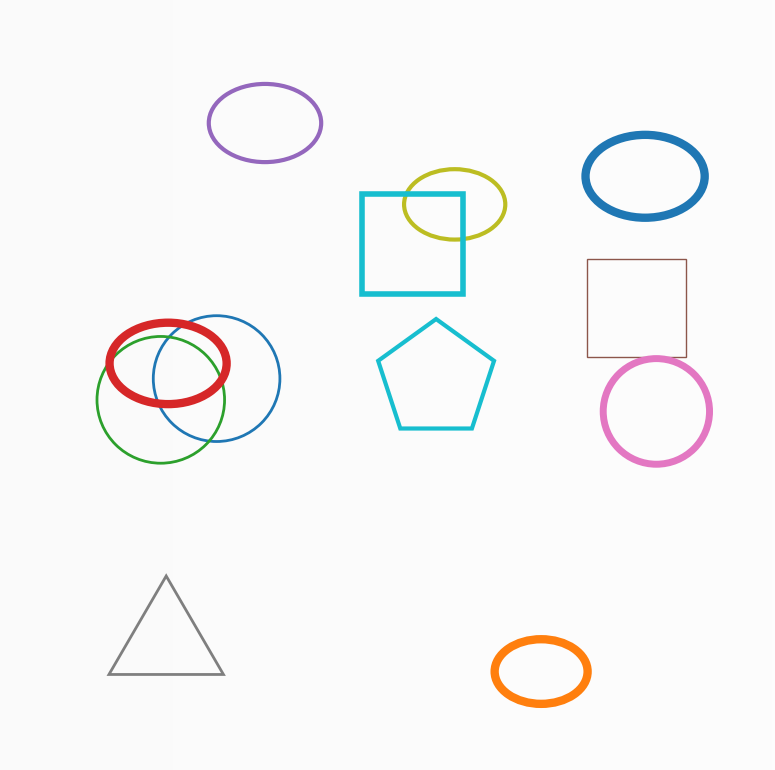[{"shape": "circle", "thickness": 1, "radius": 0.41, "center": [0.279, 0.508]}, {"shape": "oval", "thickness": 3, "radius": 0.38, "center": [0.832, 0.771]}, {"shape": "oval", "thickness": 3, "radius": 0.3, "center": [0.698, 0.128]}, {"shape": "circle", "thickness": 1, "radius": 0.41, "center": [0.207, 0.481]}, {"shape": "oval", "thickness": 3, "radius": 0.38, "center": [0.217, 0.528]}, {"shape": "oval", "thickness": 1.5, "radius": 0.36, "center": [0.342, 0.84]}, {"shape": "square", "thickness": 0.5, "radius": 0.32, "center": [0.821, 0.6]}, {"shape": "circle", "thickness": 2.5, "radius": 0.34, "center": [0.847, 0.466]}, {"shape": "triangle", "thickness": 1, "radius": 0.43, "center": [0.214, 0.167]}, {"shape": "oval", "thickness": 1.5, "radius": 0.33, "center": [0.587, 0.735]}, {"shape": "square", "thickness": 2, "radius": 0.32, "center": [0.532, 0.683]}, {"shape": "pentagon", "thickness": 1.5, "radius": 0.39, "center": [0.563, 0.507]}]